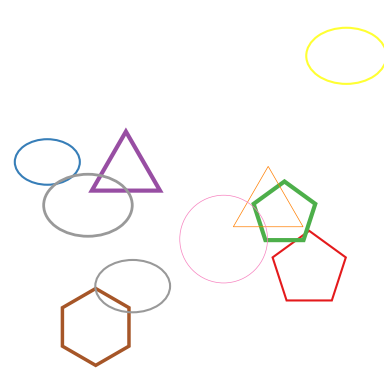[{"shape": "pentagon", "thickness": 1.5, "radius": 0.5, "center": [0.803, 0.3]}, {"shape": "oval", "thickness": 1.5, "radius": 0.42, "center": [0.123, 0.579]}, {"shape": "pentagon", "thickness": 3, "radius": 0.42, "center": [0.739, 0.444]}, {"shape": "triangle", "thickness": 3, "radius": 0.51, "center": [0.327, 0.556]}, {"shape": "triangle", "thickness": 0.5, "radius": 0.52, "center": [0.697, 0.463]}, {"shape": "oval", "thickness": 1.5, "radius": 0.52, "center": [0.9, 0.855]}, {"shape": "hexagon", "thickness": 2.5, "radius": 0.5, "center": [0.249, 0.151]}, {"shape": "circle", "thickness": 0.5, "radius": 0.57, "center": [0.581, 0.379]}, {"shape": "oval", "thickness": 1.5, "radius": 0.49, "center": [0.345, 0.257]}, {"shape": "oval", "thickness": 2, "radius": 0.58, "center": [0.228, 0.467]}]